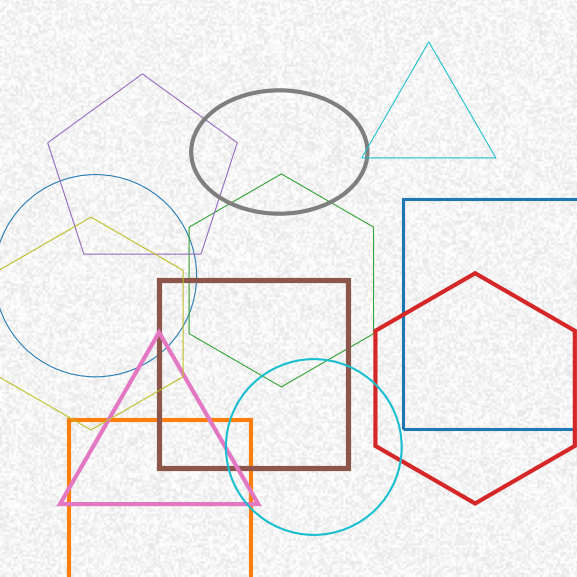[{"shape": "circle", "thickness": 0.5, "radius": 0.88, "center": [0.165, 0.522]}, {"shape": "square", "thickness": 1.5, "radius": 0.99, "center": [0.897, 0.455]}, {"shape": "square", "thickness": 2, "radius": 0.79, "center": [0.277, 0.115]}, {"shape": "hexagon", "thickness": 0.5, "radius": 0.92, "center": [0.487, 0.514]}, {"shape": "hexagon", "thickness": 2, "radius": 1.0, "center": [0.823, 0.327]}, {"shape": "pentagon", "thickness": 0.5, "radius": 0.86, "center": [0.247, 0.699]}, {"shape": "square", "thickness": 2.5, "radius": 0.81, "center": [0.439, 0.352]}, {"shape": "triangle", "thickness": 2, "radius": 0.99, "center": [0.275, 0.225]}, {"shape": "oval", "thickness": 2, "radius": 0.76, "center": [0.484, 0.736]}, {"shape": "hexagon", "thickness": 0.5, "radius": 0.92, "center": [0.158, 0.439]}, {"shape": "circle", "thickness": 1, "radius": 0.76, "center": [0.543, 0.225]}, {"shape": "triangle", "thickness": 0.5, "radius": 0.67, "center": [0.743, 0.793]}]